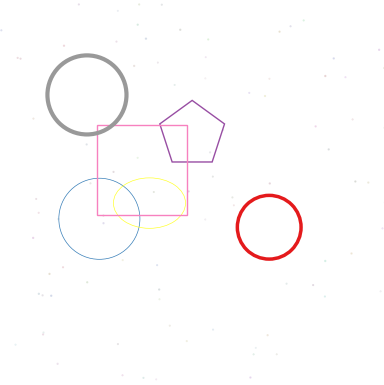[{"shape": "circle", "thickness": 2.5, "radius": 0.41, "center": [0.699, 0.41]}, {"shape": "circle", "thickness": 0.5, "radius": 0.53, "center": [0.258, 0.432]}, {"shape": "pentagon", "thickness": 1, "radius": 0.44, "center": [0.499, 0.651]}, {"shape": "oval", "thickness": 0.5, "radius": 0.47, "center": [0.388, 0.472]}, {"shape": "square", "thickness": 1, "radius": 0.58, "center": [0.37, 0.558]}, {"shape": "circle", "thickness": 3, "radius": 0.51, "center": [0.226, 0.753]}]